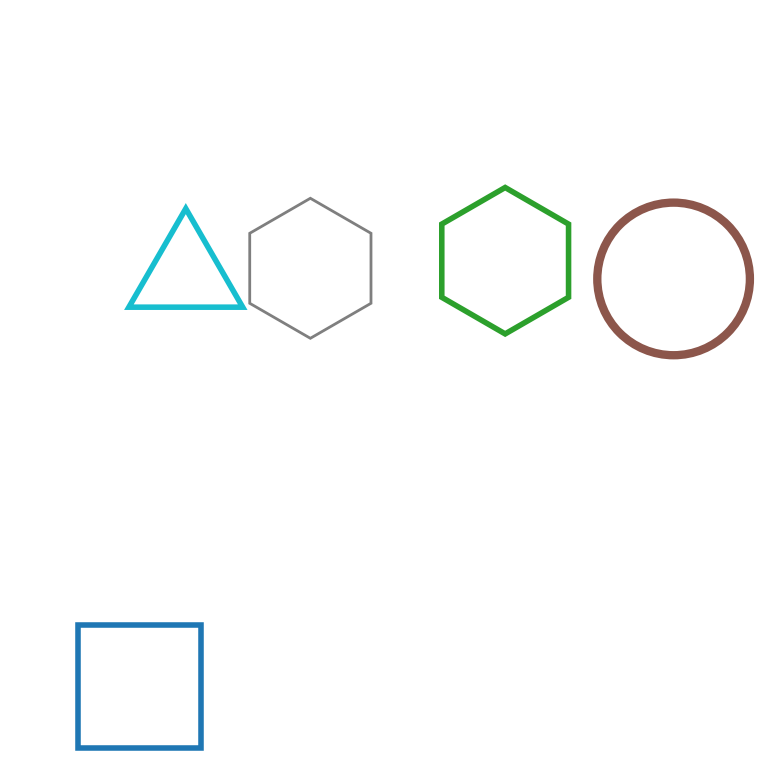[{"shape": "square", "thickness": 2, "radius": 0.4, "center": [0.181, 0.109]}, {"shape": "hexagon", "thickness": 2, "radius": 0.48, "center": [0.656, 0.661]}, {"shape": "circle", "thickness": 3, "radius": 0.5, "center": [0.875, 0.638]}, {"shape": "hexagon", "thickness": 1, "radius": 0.45, "center": [0.403, 0.652]}, {"shape": "triangle", "thickness": 2, "radius": 0.43, "center": [0.241, 0.644]}]